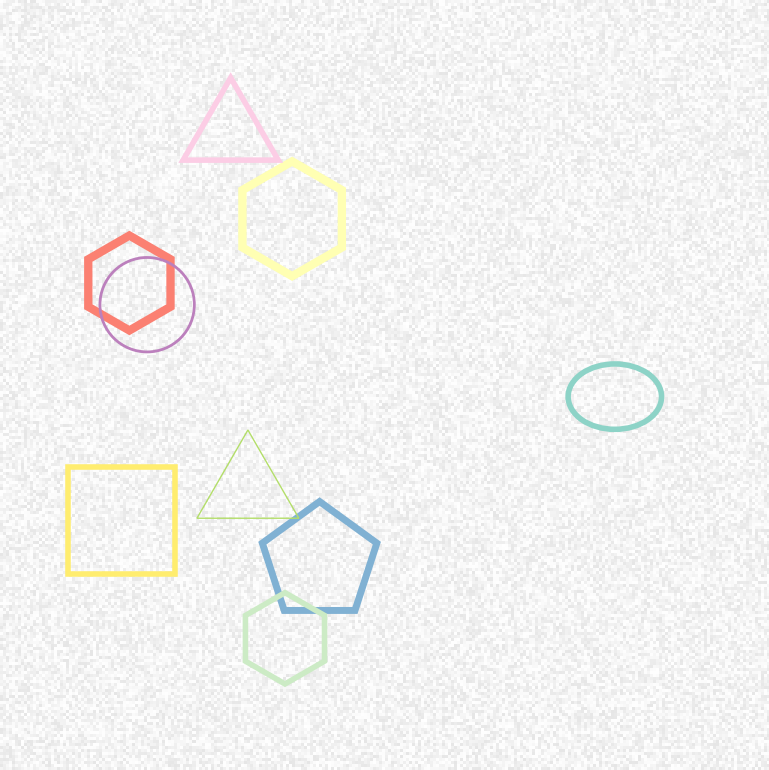[{"shape": "oval", "thickness": 2, "radius": 0.3, "center": [0.798, 0.485]}, {"shape": "hexagon", "thickness": 3, "radius": 0.37, "center": [0.379, 0.716]}, {"shape": "hexagon", "thickness": 3, "radius": 0.31, "center": [0.168, 0.632]}, {"shape": "pentagon", "thickness": 2.5, "radius": 0.39, "center": [0.415, 0.27]}, {"shape": "triangle", "thickness": 0.5, "radius": 0.38, "center": [0.322, 0.365]}, {"shape": "triangle", "thickness": 2, "radius": 0.36, "center": [0.3, 0.828]}, {"shape": "circle", "thickness": 1, "radius": 0.31, "center": [0.191, 0.604]}, {"shape": "hexagon", "thickness": 2, "radius": 0.3, "center": [0.37, 0.171]}, {"shape": "square", "thickness": 2, "radius": 0.35, "center": [0.158, 0.324]}]